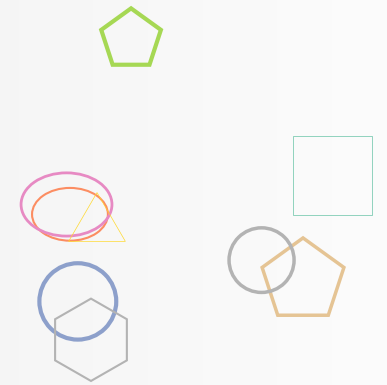[{"shape": "square", "thickness": 0.5, "radius": 0.51, "center": [0.859, 0.545]}, {"shape": "oval", "thickness": 1.5, "radius": 0.49, "center": [0.181, 0.443]}, {"shape": "circle", "thickness": 3, "radius": 0.5, "center": [0.201, 0.217]}, {"shape": "oval", "thickness": 2, "radius": 0.59, "center": [0.172, 0.469]}, {"shape": "pentagon", "thickness": 3, "radius": 0.4, "center": [0.338, 0.897]}, {"shape": "triangle", "thickness": 0.5, "radius": 0.42, "center": [0.25, 0.415]}, {"shape": "pentagon", "thickness": 2.5, "radius": 0.55, "center": [0.782, 0.271]}, {"shape": "hexagon", "thickness": 1.5, "radius": 0.53, "center": [0.235, 0.117]}, {"shape": "circle", "thickness": 2.5, "radius": 0.42, "center": [0.675, 0.324]}]